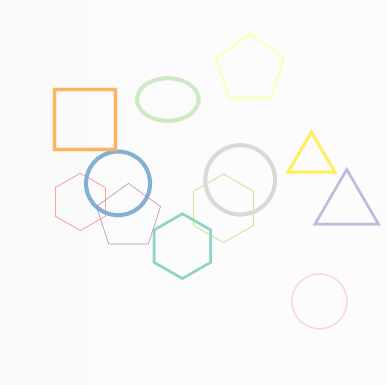[{"shape": "hexagon", "thickness": 2, "radius": 0.42, "center": [0.471, 0.361]}, {"shape": "pentagon", "thickness": 1.5, "radius": 0.46, "center": [0.645, 0.82]}, {"shape": "triangle", "thickness": 2, "radius": 0.47, "center": [0.895, 0.465]}, {"shape": "hexagon", "thickness": 0.5, "radius": 0.37, "center": [0.207, 0.476]}, {"shape": "circle", "thickness": 3, "radius": 0.41, "center": [0.305, 0.524]}, {"shape": "square", "thickness": 2.5, "radius": 0.39, "center": [0.219, 0.691]}, {"shape": "hexagon", "thickness": 0.5, "radius": 0.44, "center": [0.577, 0.459]}, {"shape": "circle", "thickness": 1, "radius": 0.36, "center": [0.824, 0.217]}, {"shape": "circle", "thickness": 3, "radius": 0.45, "center": [0.62, 0.533]}, {"shape": "pentagon", "thickness": 0.5, "radius": 0.44, "center": [0.332, 0.437]}, {"shape": "oval", "thickness": 3, "radius": 0.4, "center": [0.433, 0.741]}, {"shape": "triangle", "thickness": 2.5, "radius": 0.35, "center": [0.804, 0.588]}]